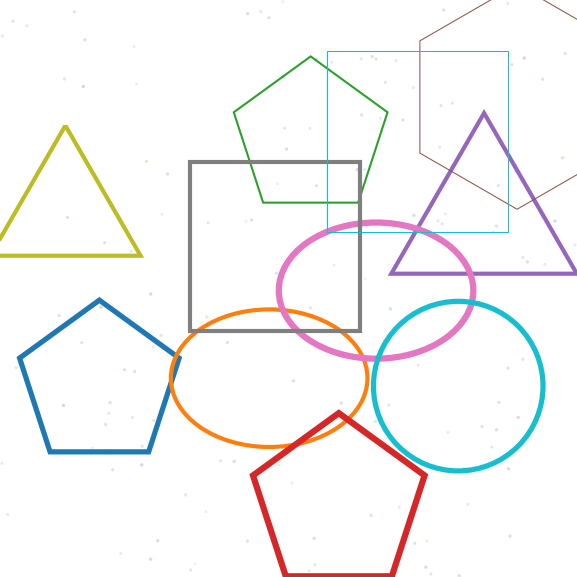[{"shape": "pentagon", "thickness": 2.5, "radius": 0.73, "center": [0.172, 0.334]}, {"shape": "oval", "thickness": 2, "radius": 0.85, "center": [0.466, 0.344]}, {"shape": "pentagon", "thickness": 1, "radius": 0.7, "center": [0.538, 0.761]}, {"shape": "pentagon", "thickness": 3, "radius": 0.78, "center": [0.587, 0.128]}, {"shape": "triangle", "thickness": 2, "radius": 0.93, "center": [0.838, 0.618]}, {"shape": "hexagon", "thickness": 0.5, "radius": 0.97, "center": [0.895, 0.831]}, {"shape": "oval", "thickness": 3, "radius": 0.84, "center": [0.651, 0.496]}, {"shape": "square", "thickness": 2, "radius": 0.73, "center": [0.476, 0.572]}, {"shape": "triangle", "thickness": 2, "radius": 0.75, "center": [0.113, 0.631]}, {"shape": "circle", "thickness": 2.5, "radius": 0.73, "center": [0.793, 0.331]}, {"shape": "square", "thickness": 0.5, "radius": 0.78, "center": [0.723, 0.754]}]